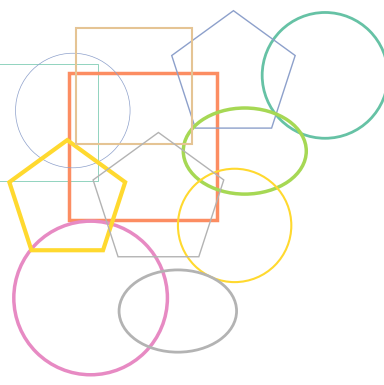[{"shape": "circle", "thickness": 2, "radius": 0.82, "center": [0.844, 0.804]}, {"shape": "square", "thickness": 0.5, "radius": 0.76, "center": [0.103, 0.683]}, {"shape": "square", "thickness": 2.5, "radius": 0.96, "center": [0.371, 0.619]}, {"shape": "pentagon", "thickness": 1, "radius": 0.84, "center": [0.606, 0.804]}, {"shape": "circle", "thickness": 0.5, "radius": 0.74, "center": [0.189, 0.713]}, {"shape": "circle", "thickness": 2.5, "radius": 1.0, "center": [0.235, 0.226]}, {"shape": "oval", "thickness": 2.5, "radius": 0.8, "center": [0.636, 0.608]}, {"shape": "circle", "thickness": 1.5, "radius": 0.74, "center": [0.609, 0.414]}, {"shape": "pentagon", "thickness": 3, "radius": 0.79, "center": [0.175, 0.478]}, {"shape": "square", "thickness": 1.5, "radius": 0.75, "center": [0.349, 0.778]}, {"shape": "pentagon", "thickness": 1, "radius": 0.89, "center": [0.412, 0.477]}, {"shape": "oval", "thickness": 2, "radius": 0.76, "center": [0.462, 0.192]}]